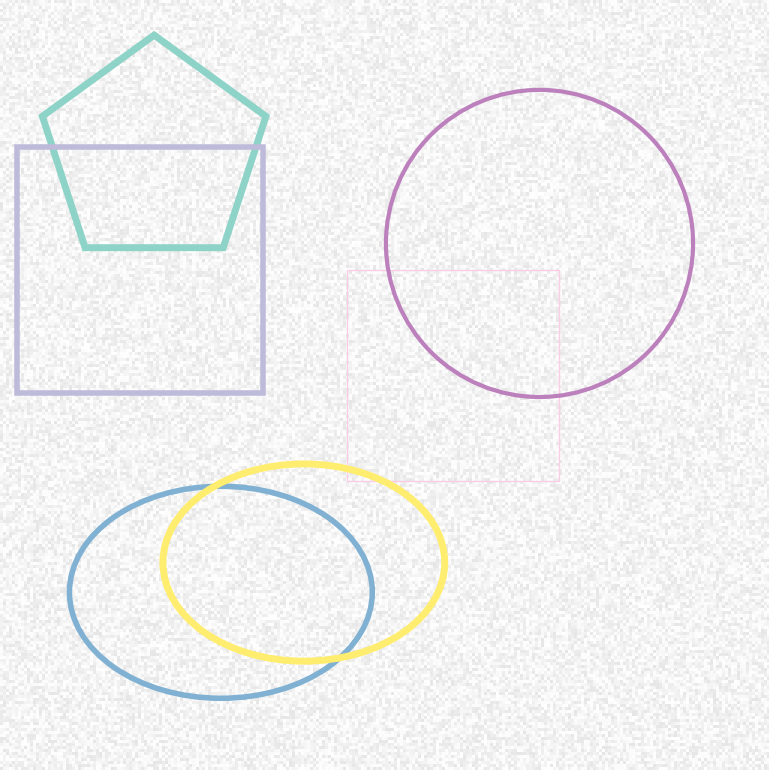[{"shape": "pentagon", "thickness": 2.5, "radius": 0.76, "center": [0.2, 0.802]}, {"shape": "square", "thickness": 2, "radius": 0.8, "center": [0.182, 0.65]}, {"shape": "oval", "thickness": 2, "radius": 0.98, "center": [0.287, 0.231]}, {"shape": "square", "thickness": 0.5, "radius": 0.69, "center": [0.588, 0.512]}, {"shape": "circle", "thickness": 1.5, "radius": 1.0, "center": [0.701, 0.684]}, {"shape": "oval", "thickness": 2.5, "radius": 0.91, "center": [0.395, 0.269]}]